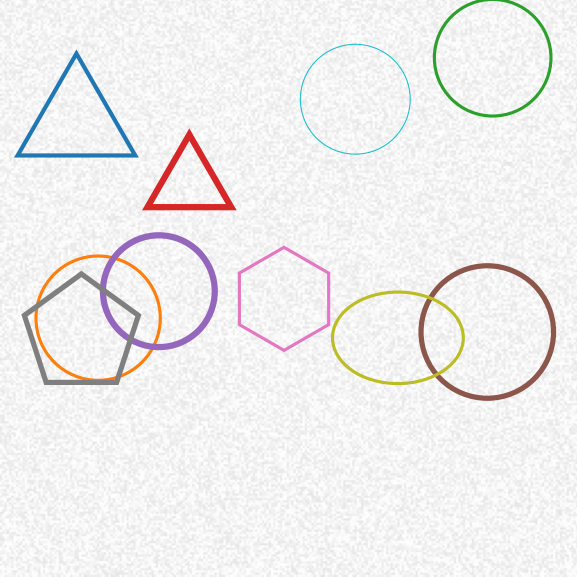[{"shape": "triangle", "thickness": 2, "radius": 0.59, "center": [0.132, 0.789]}, {"shape": "circle", "thickness": 1.5, "radius": 0.54, "center": [0.17, 0.448]}, {"shape": "circle", "thickness": 1.5, "radius": 0.5, "center": [0.853, 0.899]}, {"shape": "triangle", "thickness": 3, "radius": 0.42, "center": [0.328, 0.682]}, {"shape": "circle", "thickness": 3, "radius": 0.48, "center": [0.275, 0.495]}, {"shape": "circle", "thickness": 2.5, "radius": 0.57, "center": [0.844, 0.424]}, {"shape": "hexagon", "thickness": 1.5, "radius": 0.45, "center": [0.492, 0.482]}, {"shape": "pentagon", "thickness": 2.5, "radius": 0.52, "center": [0.141, 0.421]}, {"shape": "oval", "thickness": 1.5, "radius": 0.57, "center": [0.689, 0.414]}, {"shape": "circle", "thickness": 0.5, "radius": 0.48, "center": [0.615, 0.827]}]